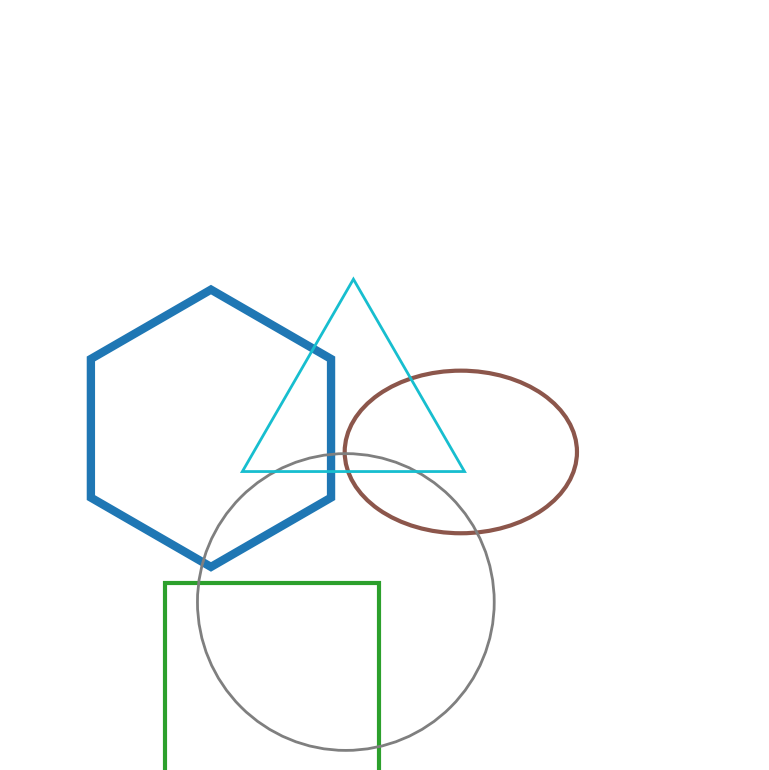[{"shape": "hexagon", "thickness": 3, "radius": 0.9, "center": [0.274, 0.444]}, {"shape": "square", "thickness": 1.5, "radius": 0.69, "center": [0.353, 0.104]}, {"shape": "oval", "thickness": 1.5, "radius": 0.75, "center": [0.598, 0.413]}, {"shape": "circle", "thickness": 1, "radius": 0.96, "center": [0.449, 0.218]}, {"shape": "triangle", "thickness": 1, "radius": 0.83, "center": [0.459, 0.471]}]